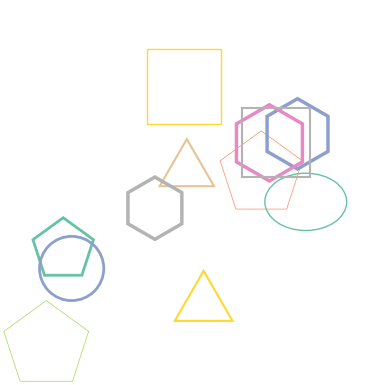[{"shape": "oval", "thickness": 1, "radius": 0.53, "center": [0.794, 0.476]}, {"shape": "pentagon", "thickness": 2, "radius": 0.41, "center": [0.164, 0.352]}, {"shape": "pentagon", "thickness": 0.5, "radius": 0.56, "center": [0.679, 0.548]}, {"shape": "hexagon", "thickness": 2.5, "radius": 0.46, "center": [0.773, 0.652]}, {"shape": "circle", "thickness": 2, "radius": 0.42, "center": [0.186, 0.303]}, {"shape": "hexagon", "thickness": 2.5, "radius": 0.49, "center": [0.7, 0.629]}, {"shape": "pentagon", "thickness": 0.5, "radius": 0.58, "center": [0.12, 0.103]}, {"shape": "triangle", "thickness": 1.5, "radius": 0.43, "center": [0.529, 0.21]}, {"shape": "square", "thickness": 1, "radius": 0.49, "center": [0.478, 0.775]}, {"shape": "triangle", "thickness": 1.5, "radius": 0.41, "center": [0.485, 0.557]}, {"shape": "hexagon", "thickness": 2.5, "radius": 0.4, "center": [0.402, 0.459]}, {"shape": "square", "thickness": 1.5, "radius": 0.45, "center": [0.717, 0.629]}]